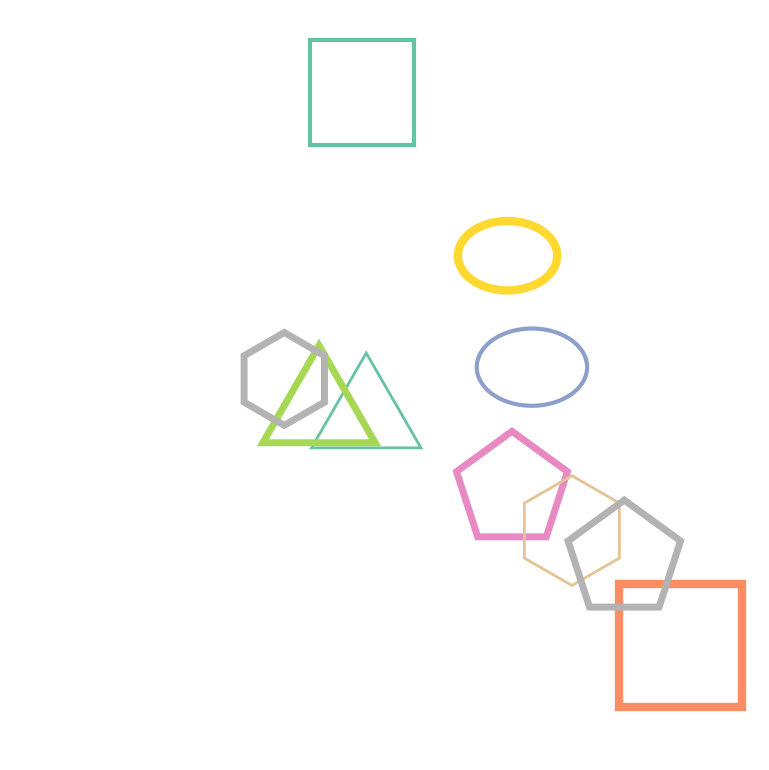[{"shape": "square", "thickness": 1.5, "radius": 0.34, "center": [0.47, 0.88]}, {"shape": "triangle", "thickness": 1, "radius": 0.41, "center": [0.476, 0.459]}, {"shape": "square", "thickness": 3, "radius": 0.4, "center": [0.884, 0.162]}, {"shape": "oval", "thickness": 1.5, "radius": 0.36, "center": [0.691, 0.523]}, {"shape": "pentagon", "thickness": 2.5, "radius": 0.38, "center": [0.665, 0.364]}, {"shape": "triangle", "thickness": 2.5, "radius": 0.42, "center": [0.414, 0.467]}, {"shape": "oval", "thickness": 3, "radius": 0.32, "center": [0.659, 0.668]}, {"shape": "hexagon", "thickness": 1, "radius": 0.36, "center": [0.743, 0.311]}, {"shape": "pentagon", "thickness": 2.5, "radius": 0.38, "center": [0.811, 0.274]}, {"shape": "hexagon", "thickness": 2.5, "radius": 0.3, "center": [0.369, 0.508]}]